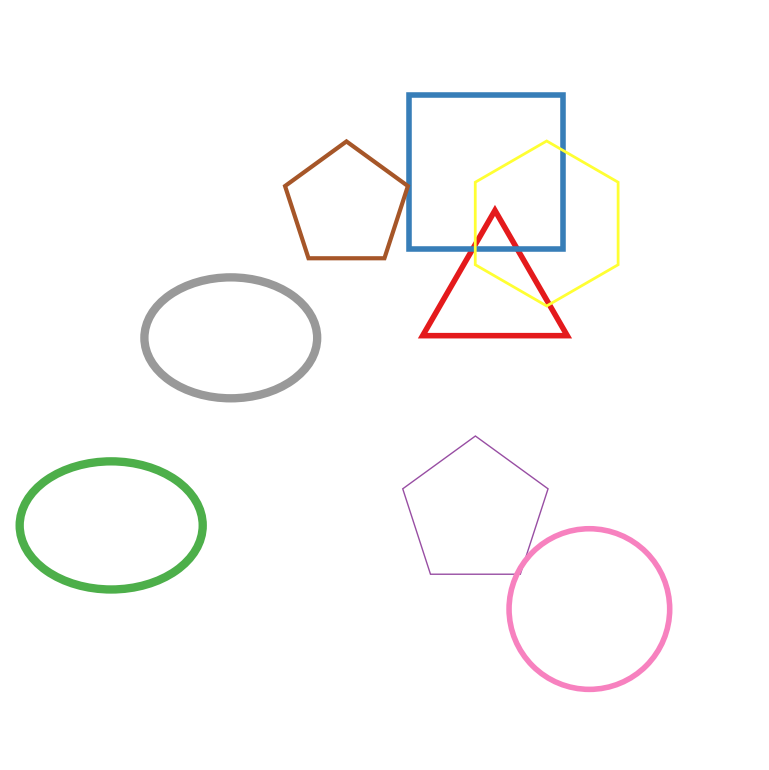[{"shape": "triangle", "thickness": 2, "radius": 0.54, "center": [0.643, 0.618]}, {"shape": "square", "thickness": 2, "radius": 0.5, "center": [0.631, 0.776]}, {"shape": "oval", "thickness": 3, "radius": 0.59, "center": [0.144, 0.318]}, {"shape": "pentagon", "thickness": 0.5, "radius": 0.5, "center": [0.617, 0.335]}, {"shape": "hexagon", "thickness": 1, "radius": 0.54, "center": [0.71, 0.71]}, {"shape": "pentagon", "thickness": 1.5, "radius": 0.42, "center": [0.45, 0.732]}, {"shape": "circle", "thickness": 2, "radius": 0.52, "center": [0.765, 0.209]}, {"shape": "oval", "thickness": 3, "radius": 0.56, "center": [0.3, 0.561]}]